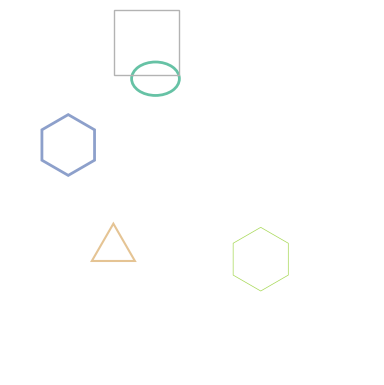[{"shape": "oval", "thickness": 2, "radius": 0.31, "center": [0.404, 0.796]}, {"shape": "hexagon", "thickness": 2, "radius": 0.39, "center": [0.177, 0.623]}, {"shape": "hexagon", "thickness": 0.5, "radius": 0.41, "center": [0.677, 0.327]}, {"shape": "triangle", "thickness": 1.5, "radius": 0.32, "center": [0.294, 0.354]}, {"shape": "square", "thickness": 1, "radius": 0.42, "center": [0.38, 0.889]}]